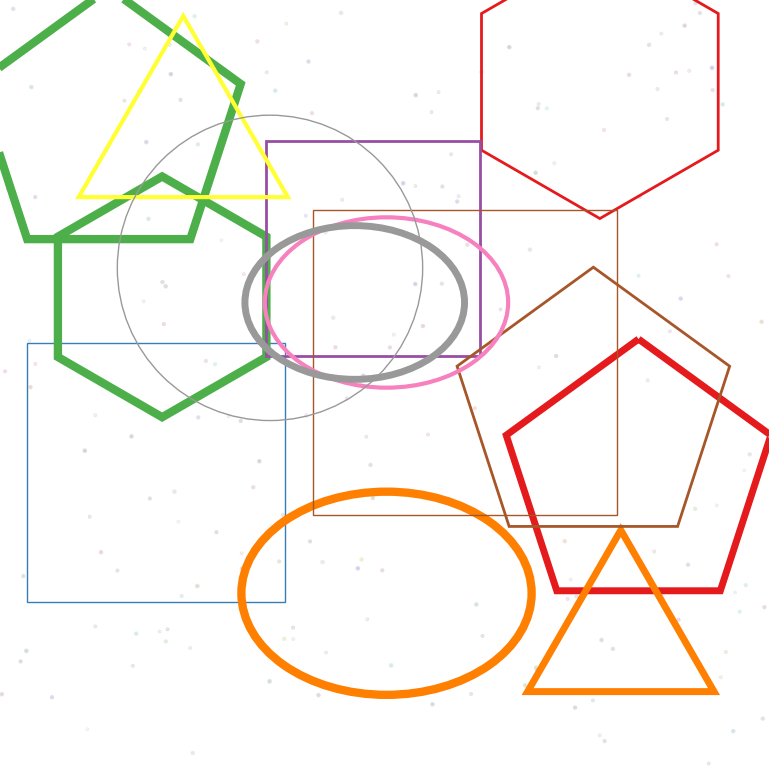[{"shape": "hexagon", "thickness": 1, "radius": 0.89, "center": [0.779, 0.894]}, {"shape": "pentagon", "thickness": 2.5, "radius": 0.9, "center": [0.829, 0.379]}, {"shape": "square", "thickness": 0.5, "radius": 0.84, "center": [0.203, 0.386]}, {"shape": "pentagon", "thickness": 3, "radius": 0.9, "center": [0.141, 0.835]}, {"shape": "hexagon", "thickness": 3, "radius": 0.78, "center": [0.211, 0.614]}, {"shape": "square", "thickness": 1, "radius": 0.7, "center": [0.484, 0.677]}, {"shape": "triangle", "thickness": 2.5, "radius": 0.7, "center": [0.806, 0.172]}, {"shape": "oval", "thickness": 3, "radius": 0.94, "center": [0.502, 0.23]}, {"shape": "triangle", "thickness": 1.5, "radius": 0.78, "center": [0.238, 0.822]}, {"shape": "pentagon", "thickness": 1, "radius": 0.93, "center": [0.771, 0.467]}, {"shape": "square", "thickness": 0.5, "radius": 0.99, "center": [0.604, 0.529]}, {"shape": "oval", "thickness": 1.5, "radius": 0.79, "center": [0.502, 0.607]}, {"shape": "oval", "thickness": 2.5, "radius": 0.71, "center": [0.461, 0.607]}, {"shape": "circle", "thickness": 0.5, "radius": 0.99, "center": [0.351, 0.652]}]